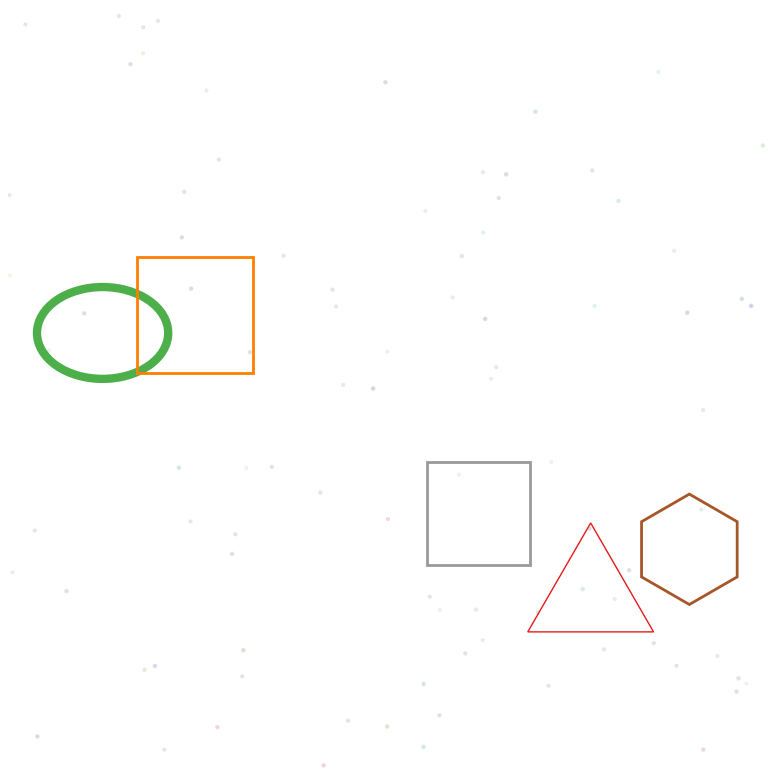[{"shape": "triangle", "thickness": 0.5, "radius": 0.47, "center": [0.767, 0.227]}, {"shape": "oval", "thickness": 3, "radius": 0.43, "center": [0.133, 0.568]}, {"shape": "square", "thickness": 1, "radius": 0.38, "center": [0.254, 0.59]}, {"shape": "hexagon", "thickness": 1, "radius": 0.36, "center": [0.895, 0.287]}, {"shape": "square", "thickness": 1, "radius": 0.33, "center": [0.622, 0.334]}]